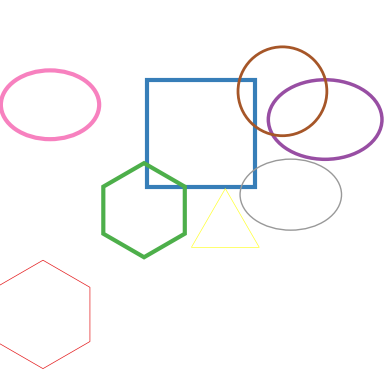[{"shape": "hexagon", "thickness": 0.5, "radius": 0.7, "center": [0.112, 0.183]}, {"shape": "square", "thickness": 3, "radius": 0.7, "center": [0.522, 0.653]}, {"shape": "hexagon", "thickness": 3, "radius": 0.61, "center": [0.374, 0.454]}, {"shape": "oval", "thickness": 2.5, "radius": 0.74, "center": [0.845, 0.69]}, {"shape": "triangle", "thickness": 0.5, "radius": 0.51, "center": [0.585, 0.408]}, {"shape": "circle", "thickness": 2, "radius": 0.58, "center": [0.734, 0.763]}, {"shape": "oval", "thickness": 3, "radius": 0.64, "center": [0.13, 0.728]}, {"shape": "oval", "thickness": 1, "radius": 0.66, "center": [0.755, 0.494]}]